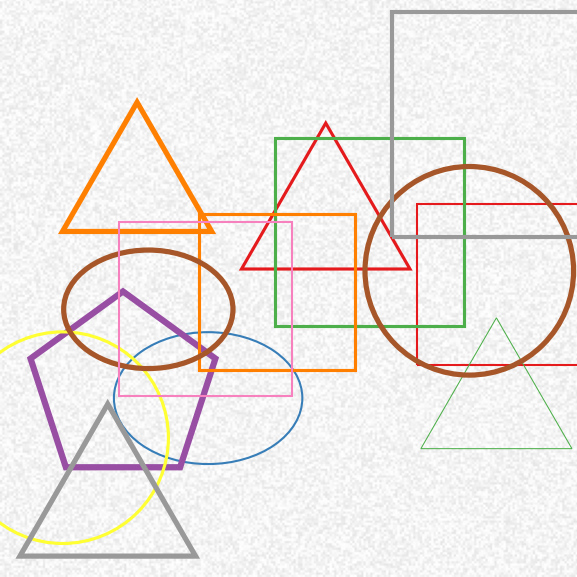[{"shape": "triangle", "thickness": 1.5, "radius": 0.84, "center": [0.564, 0.618]}, {"shape": "square", "thickness": 1, "radius": 0.7, "center": [0.862, 0.507]}, {"shape": "oval", "thickness": 1, "radius": 0.82, "center": [0.36, 0.31]}, {"shape": "triangle", "thickness": 0.5, "radius": 0.76, "center": [0.86, 0.298]}, {"shape": "square", "thickness": 1.5, "radius": 0.82, "center": [0.64, 0.597]}, {"shape": "pentagon", "thickness": 3, "radius": 0.84, "center": [0.213, 0.326]}, {"shape": "triangle", "thickness": 2.5, "radius": 0.75, "center": [0.237, 0.673]}, {"shape": "square", "thickness": 1.5, "radius": 0.68, "center": [0.48, 0.493]}, {"shape": "circle", "thickness": 1.5, "radius": 0.92, "center": [0.108, 0.241]}, {"shape": "oval", "thickness": 2.5, "radius": 0.73, "center": [0.257, 0.464]}, {"shape": "circle", "thickness": 2.5, "radius": 0.9, "center": [0.813, 0.53]}, {"shape": "square", "thickness": 1, "radius": 0.75, "center": [0.356, 0.464]}, {"shape": "triangle", "thickness": 2.5, "radius": 0.88, "center": [0.187, 0.124]}, {"shape": "square", "thickness": 2, "radius": 0.97, "center": [0.874, 0.784]}]